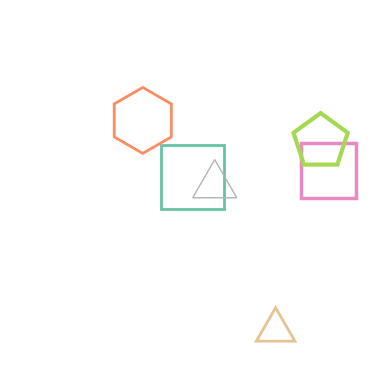[{"shape": "square", "thickness": 2, "radius": 0.41, "center": [0.5, 0.54]}, {"shape": "hexagon", "thickness": 2, "radius": 0.43, "center": [0.371, 0.687]}, {"shape": "square", "thickness": 2.5, "radius": 0.36, "center": [0.854, 0.557]}, {"shape": "pentagon", "thickness": 3, "radius": 0.37, "center": [0.833, 0.632]}, {"shape": "triangle", "thickness": 2, "radius": 0.29, "center": [0.716, 0.143]}, {"shape": "triangle", "thickness": 1, "radius": 0.33, "center": [0.558, 0.519]}]